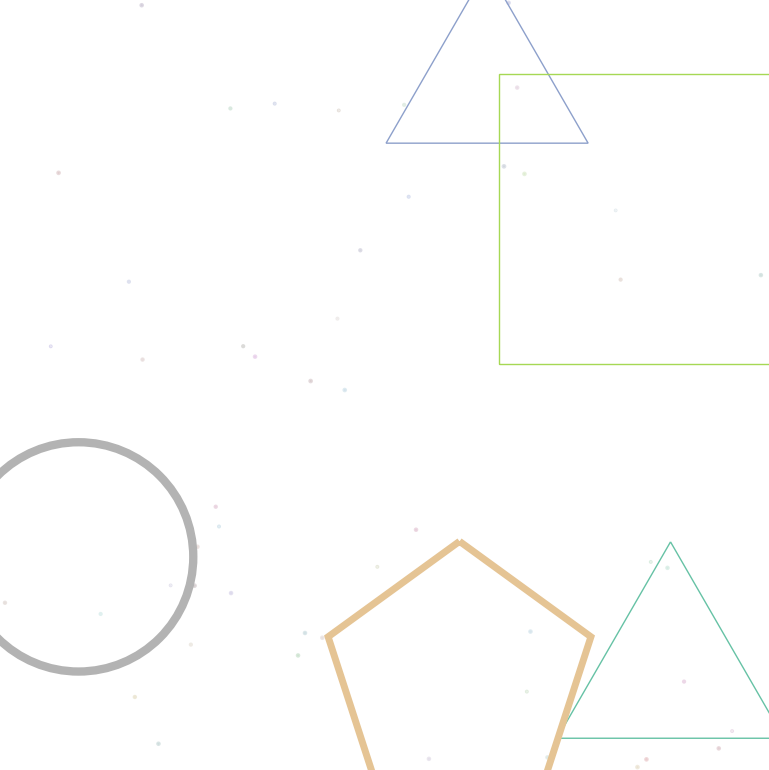[{"shape": "triangle", "thickness": 0.5, "radius": 0.85, "center": [0.871, 0.126]}, {"shape": "triangle", "thickness": 0.5, "radius": 0.76, "center": [0.633, 0.89]}, {"shape": "square", "thickness": 0.5, "radius": 0.94, "center": [0.837, 0.715]}, {"shape": "pentagon", "thickness": 2.5, "radius": 0.9, "center": [0.597, 0.118]}, {"shape": "circle", "thickness": 3, "radius": 0.74, "center": [0.102, 0.277]}]